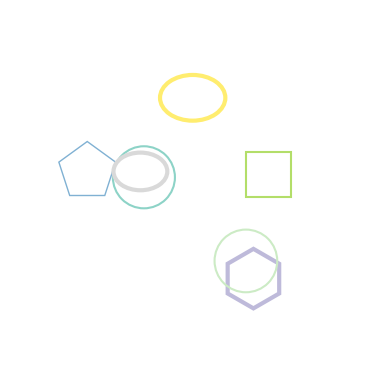[{"shape": "circle", "thickness": 1.5, "radius": 0.4, "center": [0.374, 0.54]}, {"shape": "hexagon", "thickness": 3, "radius": 0.39, "center": [0.658, 0.276]}, {"shape": "pentagon", "thickness": 1, "radius": 0.39, "center": [0.227, 0.555]}, {"shape": "square", "thickness": 1.5, "radius": 0.29, "center": [0.698, 0.548]}, {"shape": "oval", "thickness": 3, "radius": 0.35, "center": [0.365, 0.555]}, {"shape": "circle", "thickness": 1.5, "radius": 0.41, "center": [0.639, 0.322]}, {"shape": "oval", "thickness": 3, "radius": 0.42, "center": [0.5, 0.746]}]